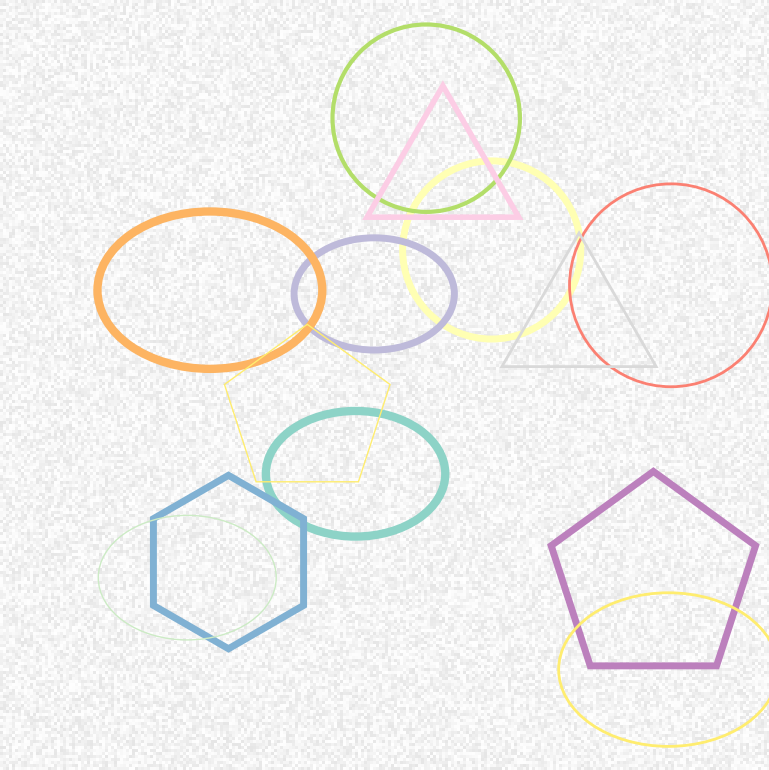[{"shape": "oval", "thickness": 3, "radius": 0.58, "center": [0.462, 0.385]}, {"shape": "circle", "thickness": 2.5, "radius": 0.58, "center": [0.639, 0.675]}, {"shape": "oval", "thickness": 2.5, "radius": 0.52, "center": [0.486, 0.618]}, {"shape": "circle", "thickness": 1, "radius": 0.66, "center": [0.871, 0.629]}, {"shape": "hexagon", "thickness": 2.5, "radius": 0.56, "center": [0.297, 0.27]}, {"shape": "oval", "thickness": 3, "radius": 0.73, "center": [0.273, 0.623]}, {"shape": "circle", "thickness": 1.5, "radius": 0.61, "center": [0.554, 0.847]}, {"shape": "triangle", "thickness": 2, "radius": 0.57, "center": [0.575, 0.775]}, {"shape": "triangle", "thickness": 1, "radius": 0.58, "center": [0.752, 0.582]}, {"shape": "pentagon", "thickness": 2.5, "radius": 0.7, "center": [0.849, 0.248]}, {"shape": "oval", "thickness": 0.5, "radius": 0.58, "center": [0.243, 0.25]}, {"shape": "pentagon", "thickness": 0.5, "radius": 0.57, "center": [0.399, 0.466]}, {"shape": "oval", "thickness": 1, "radius": 0.71, "center": [0.868, 0.13]}]